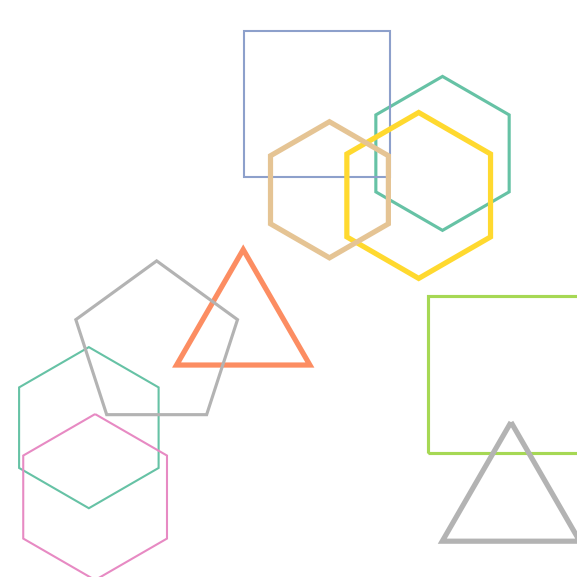[{"shape": "hexagon", "thickness": 1, "radius": 0.7, "center": [0.154, 0.259]}, {"shape": "hexagon", "thickness": 1.5, "radius": 0.67, "center": [0.766, 0.734]}, {"shape": "triangle", "thickness": 2.5, "radius": 0.67, "center": [0.421, 0.434]}, {"shape": "square", "thickness": 1, "radius": 0.63, "center": [0.549, 0.819]}, {"shape": "hexagon", "thickness": 1, "radius": 0.72, "center": [0.165, 0.138]}, {"shape": "square", "thickness": 1.5, "radius": 0.68, "center": [0.877, 0.35]}, {"shape": "hexagon", "thickness": 2.5, "radius": 0.72, "center": [0.725, 0.661]}, {"shape": "hexagon", "thickness": 2.5, "radius": 0.59, "center": [0.57, 0.671]}, {"shape": "pentagon", "thickness": 1.5, "radius": 0.74, "center": [0.271, 0.4]}, {"shape": "triangle", "thickness": 2.5, "radius": 0.69, "center": [0.885, 0.131]}]